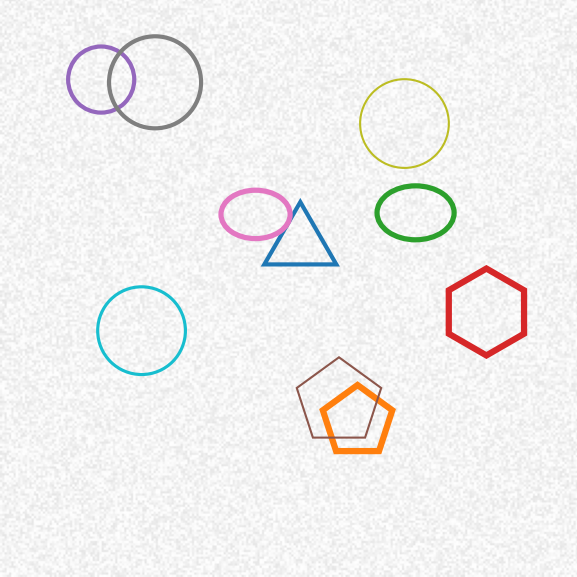[{"shape": "triangle", "thickness": 2, "radius": 0.36, "center": [0.52, 0.577]}, {"shape": "pentagon", "thickness": 3, "radius": 0.32, "center": [0.619, 0.269]}, {"shape": "oval", "thickness": 2.5, "radius": 0.33, "center": [0.72, 0.631]}, {"shape": "hexagon", "thickness": 3, "radius": 0.38, "center": [0.842, 0.459]}, {"shape": "circle", "thickness": 2, "radius": 0.29, "center": [0.175, 0.861]}, {"shape": "pentagon", "thickness": 1, "radius": 0.38, "center": [0.587, 0.304]}, {"shape": "oval", "thickness": 2.5, "radius": 0.3, "center": [0.443, 0.628]}, {"shape": "circle", "thickness": 2, "radius": 0.4, "center": [0.269, 0.857]}, {"shape": "circle", "thickness": 1, "radius": 0.38, "center": [0.7, 0.785]}, {"shape": "circle", "thickness": 1.5, "radius": 0.38, "center": [0.245, 0.427]}]